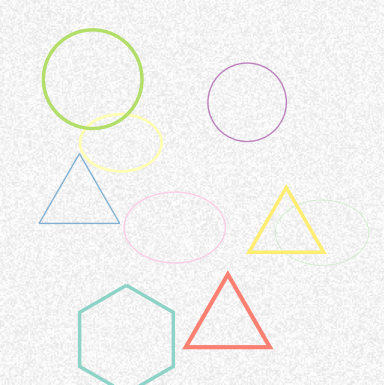[{"shape": "hexagon", "thickness": 2.5, "radius": 0.7, "center": [0.328, 0.118]}, {"shape": "oval", "thickness": 2, "radius": 0.53, "center": [0.314, 0.629]}, {"shape": "triangle", "thickness": 3, "radius": 0.63, "center": [0.592, 0.161]}, {"shape": "triangle", "thickness": 1, "radius": 0.6, "center": [0.206, 0.48]}, {"shape": "circle", "thickness": 2.5, "radius": 0.64, "center": [0.241, 0.794]}, {"shape": "oval", "thickness": 1, "radius": 0.66, "center": [0.454, 0.409]}, {"shape": "circle", "thickness": 1, "radius": 0.51, "center": [0.642, 0.734]}, {"shape": "oval", "thickness": 0.5, "radius": 0.61, "center": [0.837, 0.396]}, {"shape": "triangle", "thickness": 2.5, "radius": 0.56, "center": [0.744, 0.401]}]